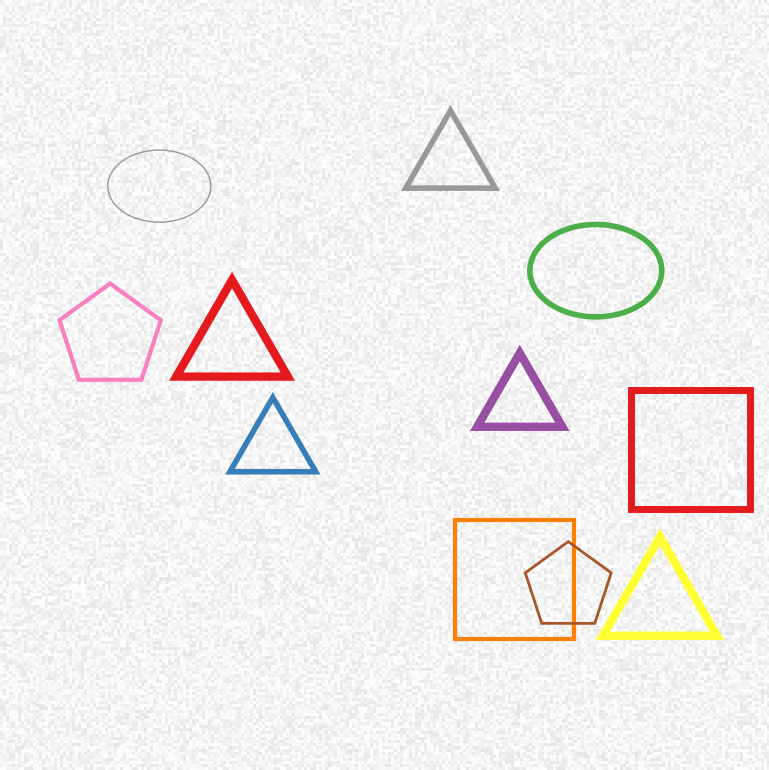[{"shape": "triangle", "thickness": 3, "radius": 0.42, "center": [0.301, 0.553]}, {"shape": "square", "thickness": 2.5, "radius": 0.39, "center": [0.897, 0.416]}, {"shape": "triangle", "thickness": 2, "radius": 0.32, "center": [0.354, 0.42]}, {"shape": "oval", "thickness": 2, "radius": 0.43, "center": [0.774, 0.648]}, {"shape": "triangle", "thickness": 3, "radius": 0.32, "center": [0.675, 0.478]}, {"shape": "square", "thickness": 1.5, "radius": 0.39, "center": [0.668, 0.247]}, {"shape": "triangle", "thickness": 3, "radius": 0.43, "center": [0.857, 0.217]}, {"shape": "pentagon", "thickness": 1, "radius": 0.29, "center": [0.738, 0.238]}, {"shape": "pentagon", "thickness": 1.5, "radius": 0.35, "center": [0.143, 0.563]}, {"shape": "triangle", "thickness": 2, "radius": 0.34, "center": [0.585, 0.789]}, {"shape": "oval", "thickness": 0.5, "radius": 0.33, "center": [0.207, 0.758]}]